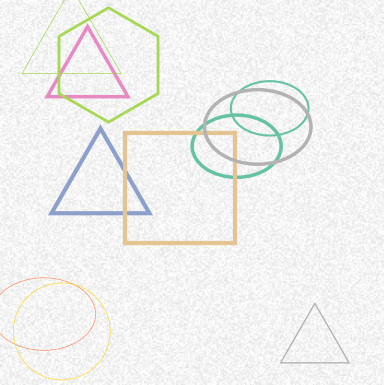[{"shape": "oval", "thickness": 2.5, "radius": 0.58, "center": [0.615, 0.62]}, {"shape": "oval", "thickness": 1.5, "radius": 0.5, "center": [0.7, 0.719]}, {"shape": "oval", "thickness": 0.5, "radius": 0.67, "center": [0.114, 0.184]}, {"shape": "triangle", "thickness": 3, "radius": 0.73, "center": [0.261, 0.52]}, {"shape": "triangle", "thickness": 2.5, "radius": 0.61, "center": [0.227, 0.809]}, {"shape": "hexagon", "thickness": 2, "radius": 0.74, "center": [0.282, 0.831]}, {"shape": "triangle", "thickness": 0.5, "radius": 0.74, "center": [0.186, 0.883]}, {"shape": "circle", "thickness": 0.5, "radius": 0.63, "center": [0.16, 0.139]}, {"shape": "square", "thickness": 3, "radius": 0.71, "center": [0.467, 0.512]}, {"shape": "triangle", "thickness": 1, "radius": 0.51, "center": [0.818, 0.109]}, {"shape": "oval", "thickness": 2.5, "radius": 0.69, "center": [0.669, 0.67]}]